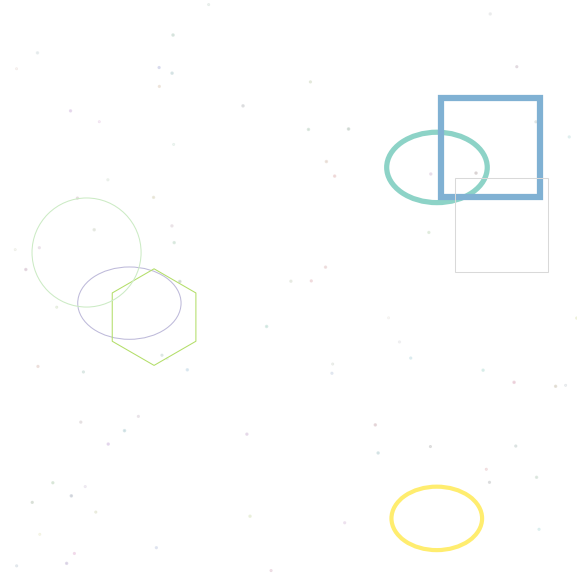[{"shape": "oval", "thickness": 2.5, "radius": 0.44, "center": [0.757, 0.709]}, {"shape": "oval", "thickness": 0.5, "radius": 0.45, "center": [0.224, 0.474]}, {"shape": "square", "thickness": 3, "radius": 0.43, "center": [0.849, 0.744]}, {"shape": "hexagon", "thickness": 0.5, "radius": 0.42, "center": [0.267, 0.45]}, {"shape": "square", "thickness": 0.5, "radius": 0.41, "center": [0.868, 0.61]}, {"shape": "circle", "thickness": 0.5, "radius": 0.47, "center": [0.15, 0.562]}, {"shape": "oval", "thickness": 2, "radius": 0.39, "center": [0.756, 0.101]}]